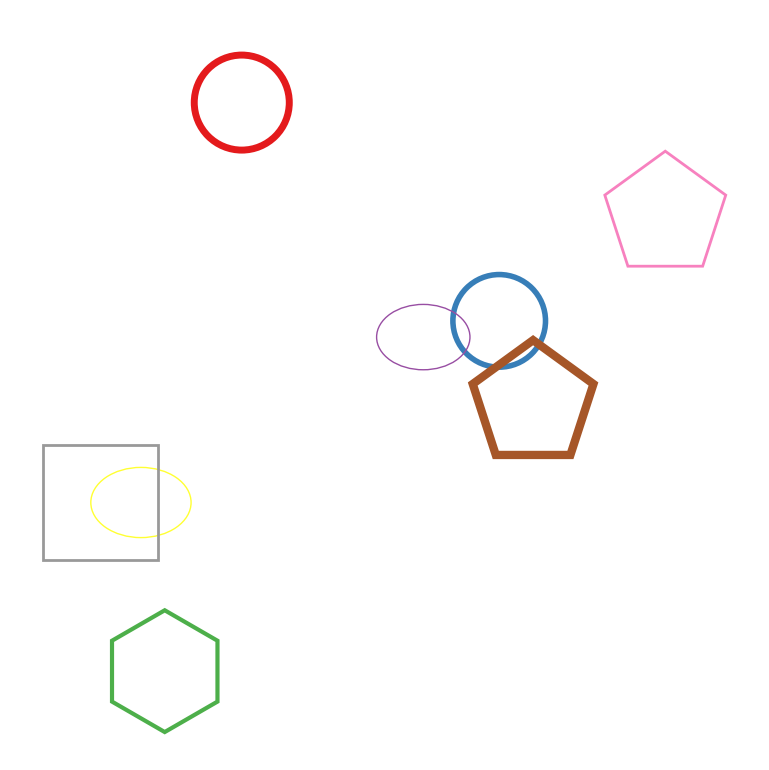[{"shape": "circle", "thickness": 2.5, "radius": 0.31, "center": [0.314, 0.867]}, {"shape": "circle", "thickness": 2, "radius": 0.3, "center": [0.648, 0.583]}, {"shape": "hexagon", "thickness": 1.5, "radius": 0.4, "center": [0.214, 0.128]}, {"shape": "oval", "thickness": 0.5, "radius": 0.3, "center": [0.55, 0.562]}, {"shape": "oval", "thickness": 0.5, "radius": 0.33, "center": [0.183, 0.347]}, {"shape": "pentagon", "thickness": 3, "radius": 0.41, "center": [0.692, 0.476]}, {"shape": "pentagon", "thickness": 1, "radius": 0.41, "center": [0.864, 0.721]}, {"shape": "square", "thickness": 1, "radius": 0.37, "center": [0.13, 0.347]}]